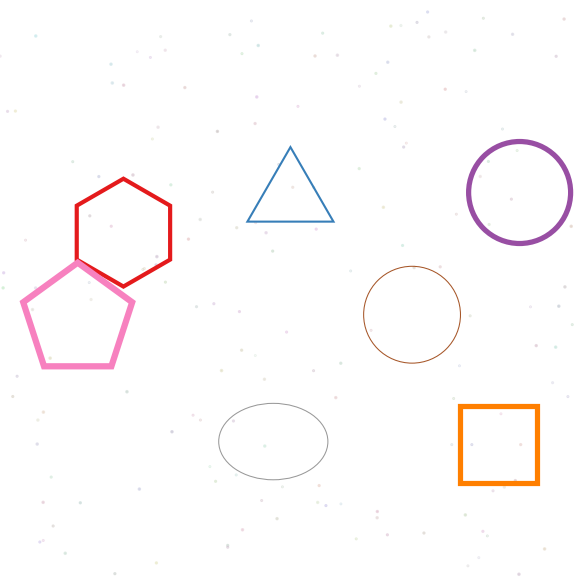[{"shape": "hexagon", "thickness": 2, "radius": 0.47, "center": [0.214, 0.596]}, {"shape": "triangle", "thickness": 1, "radius": 0.43, "center": [0.503, 0.658]}, {"shape": "circle", "thickness": 2.5, "radius": 0.44, "center": [0.9, 0.666]}, {"shape": "square", "thickness": 2.5, "radius": 0.34, "center": [0.864, 0.229]}, {"shape": "circle", "thickness": 0.5, "radius": 0.42, "center": [0.714, 0.454]}, {"shape": "pentagon", "thickness": 3, "radius": 0.5, "center": [0.135, 0.445]}, {"shape": "oval", "thickness": 0.5, "radius": 0.47, "center": [0.473, 0.235]}]